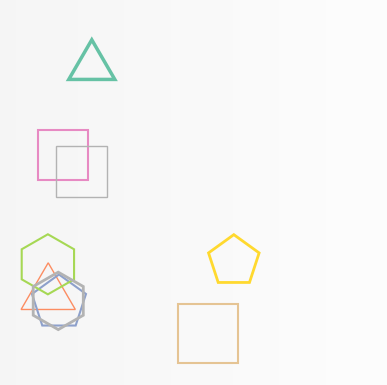[{"shape": "triangle", "thickness": 2.5, "radius": 0.34, "center": [0.237, 0.828]}, {"shape": "triangle", "thickness": 1, "radius": 0.4, "center": [0.124, 0.237]}, {"shape": "pentagon", "thickness": 1.5, "radius": 0.37, "center": [0.152, 0.214]}, {"shape": "square", "thickness": 1.5, "radius": 0.32, "center": [0.162, 0.596]}, {"shape": "hexagon", "thickness": 1.5, "radius": 0.39, "center": [0.124, 0.313]}, {"shape": "pentagon", "thickness": 2, "radius": 0.34, "center": [0.603, 0.322]}, {"shape": "square", "thickness": 1.5, "radius": 0.38, "center": [0.536, 0.134]}, {"shape": "square", "thickness": 1, "radius": 0.33, "center": [0.21, 0.554]}, {"shape": "hexagon", "thickness": 2, "radius": 0.37, "center": [0.15, 0.218]}]